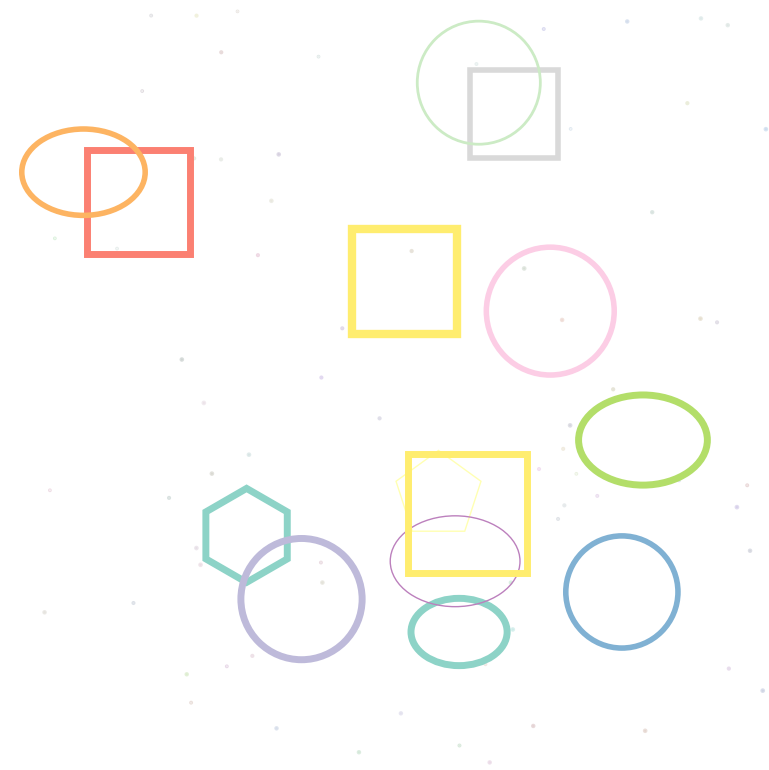[{"shape": "hexagon", "thickness": 2.5, "radius": 0.31, "center": [0.32, 0.305]}, {"shape": "oval", "thickness": 2.5, "radius": 0.31, "center": [0.596, 0.179]}, {"shape": "pentagon", "thickness": 0.5, "radius": 0.29, "center": [0.569, 0.357]}, {"shape": "circle", "thickness": 2.5, "radius": 0.39, "center": [0.392, 0.222]}, {"shape": "square", "thickness": 2.5, "radius": 0.34, "center": [0.18, 0.738]}, {"shape": "circle", "thickness": 2, "radius": 0.36, "center": [0.808, 0.231]}, {"shape": "oval", "thickness": 2, "radius": 0.4, "center": [0.108, 0.776]}, {"shape": "oval", "thickness": 2.5, "radius": 0.42, "center": [0.835, 0.429]}, {"shape": "circle", "thickness": 2, "radius": 0.42, "center": [0.715, 0.596]}, {"shape": "square", "thickness": 2, "radius": 0.29, "center": [0.667, 0.852]}, {"shape": "oval", "thickness": 0.5, "radius": 0.42, "center": [0.591, 0.271]}, {"shape": "circle", "thickness": 1, "radius": 0.4, "center": [0.622, 0.893]}, {"shape": "square", "thickness": 3, "radius": 0.34, "center": [0.525, 0.634]}, {"shape": "square", "thickness": 2.5, "radius": 0.38, "center": [0.607, 0.333]}]